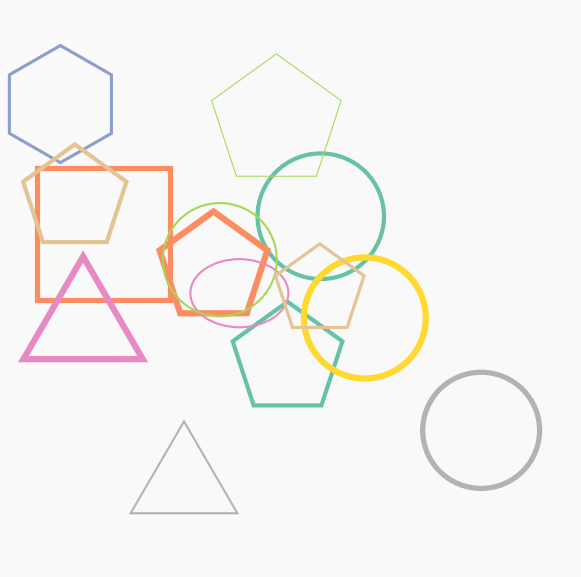[{"shape": "pentagon", "thickness": 2, "radius": 0.5, "center": [0.495, 0.377]}, {"shape": "circle", "thickness": 2, "radius": 0.54, "center": [0.552, 0.625]}, {"shape": "pentagon", "thickness": 3, "radius": 0.49, "center": [0.367, 0.536]}, {"shape": "square", "thickness": 2.5, "radius": 0.57, "center": [0.178, 0.594]}, {"shape": "hexagon", "thickness": 1.5, "radius": 0.51, "center": [0.104, 0.819]}, {"shape": "oval", "thickness": 1, "radius": 0.42, "center": [0.412, 0.491]}, {"shape": "triangle", "thickness": 3, "radius": 0.59, "center": [0.143, 0.436]}, {"shape": "circle", "thickness": 1, "radius": 0.49, "center": [0.378, 0.55]}, {"shape": "pentagon", "thickness": 0.5, "radius": 0.59, "center": [0.475, 0.789]}, {"shape": "circle", "thickness": 3, "radius": 0.52, "center": [0.628, 0.449]}, {"shape": "pentagon", "thickness": 2, "radius": 0.47, "center": [0.129, 0.656]}, {"shape": "pentagon", "thickness": 1.5, "radius": 0.4, "center": [0.55, 0.497]}, {"shape": "circle", "thickness": 2.5, "radius": 0.5, "center": [0.828, 0.254]}, {"shape": "triangle", "thickness": 1, "radius": 0.53, "center": [0.317, 0.163]}]